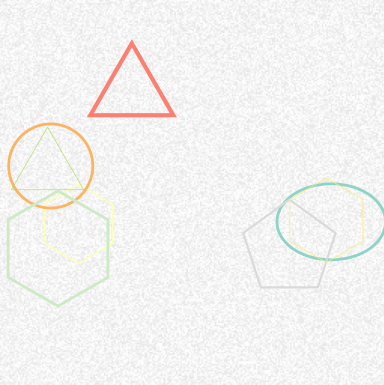[{"shape": "oval", "thickness": 2, "radius": 0.71, "center": [0.86, 0.424]}, {"shape": "hexagon", "thickness": 1, "radius": 0.51, "center": [0.204, 0.419]}, {"shape": "triangle", "thickness": 3, "radius": 0.62, "center": [0.342, 0.763]}, {"shape": "circle", "thickness": 2, "radius": 0.55, "center": [0.132, 0.569]}, {"shape": "triangle", "thickness": 0.5, "radius": 0.54, "center": [0.123, 0.561]}, {"shape": "pentagon", "thickness": 1.5, "radius": 0.63, "center": [0.752, 0.356]}, {"shape": "hexagon", "thickness": 2, "radius": 0.75, "center": [0.151, 0.354]}, {"shape": "hexagon", "thickness": 0.5, "radius": 0.55, "center": [0.848, 0.428]}]